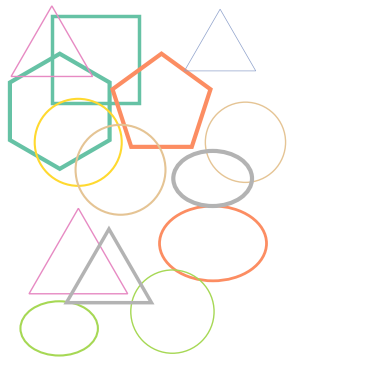[{"shape": "hexagon", "thickness": 3, "radius": 0.75, "center": [0.155, 0.711]}, {"shape": "square", "thickness": 2.5, "radius": 0.57, "center": [0.248, 0.845]}, {"shape": "pentagon", "thickness": 3, "radius": 0.67, "center": [0.419, 0.727]}, {"shape": "oval", "thickness": 2, "radius": 0.69, "center": [0.553, 0.368]}, {"shape": "triangle", "thickness": 0.5, "radius": 0.53, "center": [0.572, 0.869]}, {"shape": "triangle", "thickness": 1, "radius": 0.74, "center": [0.204, 0.311]}, {"shape": "triangle", "thickness": 1, "radius": 0.61, "center": [0.135, 0.862]}, {"shape": "circle", "thickness": 1, "radius": 0.54, "center": [0.448, 0.191]}, {"shape": "oval", "thickness": 1.5, "radius": 0.5, "center": [0.154, 0.147]}, {"shape": "circle", "thickness": 1.5, "radius": 0.57, "center": [0.203, 0.63]}, {"shape": "circle", "thickness": 1.5, "radius": 0.58, "center": [0.313, 0.559]}, {"shape": "circle", "thickness": 1, "radius": 0.52, "center": [0.638, 0.63]}, {"shape": "oval", "thickness": 3, "radius": 0.51, "center": [0.552, 0.536]}, {"shape": "triangle", "thickness": 2.5, "radius": 0.64, "center": [0.283, 0.278]}]